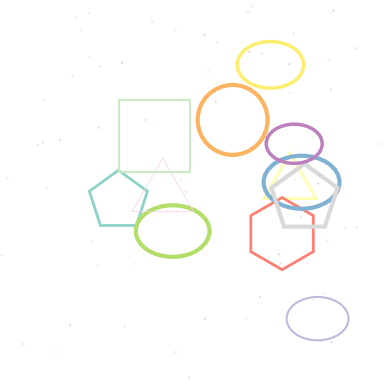[{"shape": "pentagon", "thickness": 2, "radius": 0.4, "center": [0.308, 0.479]}, {"shape": "triangle", "thickness": 2, "radius": 0.39, "center": [0.753, 0.524]}, {"shape": "oval", "thickness": 1.5, "radius": 0.4, "center": [0.825, 0.172]}, {"shape": "hexagon", "thickness": 2, "radius": 0.47, "center": [0.733, 0.393]}, {"shape": "oval", "thickness": 3, "radius": 0.49, "center": [0.783, 0.527]}, {"shape": "circle", "thickness": 3, "radius": 0.45, "center": [0.604, 0.689]}, {"shape": "oval", "thickness": 3, "radius": 0.48, "center": [0.449, 0.4]}, {"shape": "triangle", "thickness": 0.5, "radius": 0.46, "center": [0.423, 0.497]}, {"shape": "pentagon", "thickness": 3, "radius": 0.45, "center": [0.791, 0.484]}, {"shape": "oval", "thickness": 2.5, "radius": 0.36, "center": [0.764, 0.627]}, {"shape": "square", "thickness": 1.5, "radius": 0.47, "center": [0.401, 0.646]}, {"shape": "oval", "thickness": 2.5, "radius": 0.43, "center": [0.703, 0.832]}]